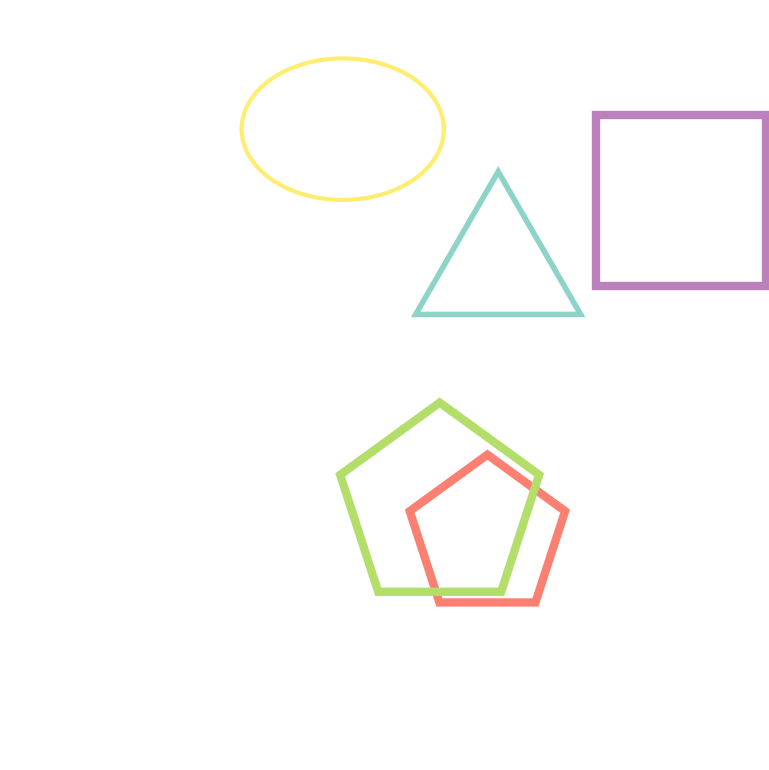[{"shape": "triangle", "thickness": 2, "radius": 0.62, "center": [0.647, 0.653]}, {"shape": "pentagon", "thickness": 3, "radius": 0.53, "center": [0.633, 0.303]}, {"shape": "pentagon", "thickness": 3, "radius": 0.68, "center": [0.571, 0.341]}, {"shape": "square", "thickness": 3, "radius": 0.55, "center": [0.884, 0.74]}, {"shape": "oval", "thickness": 1.5, "radius": 0.66, "center": [0.445, 0.832]}]